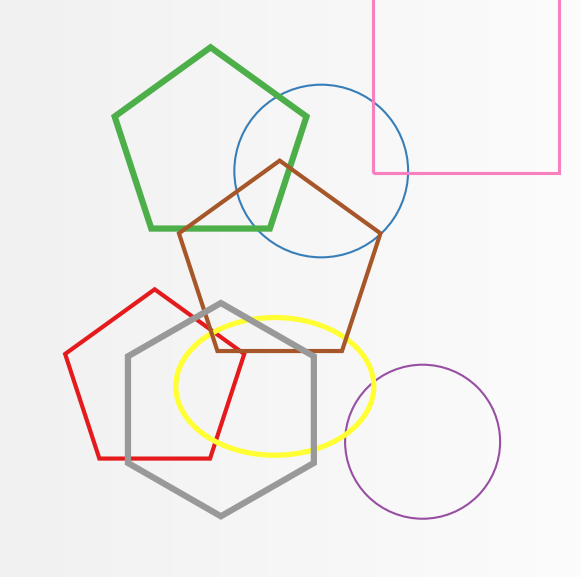[{"shape": "pentagon", "thickness": 2, "radius": 0.81, "center": [0.266, 0.336]}, {"shape": "circle", "thickness": 1, "radius": 0.75, "center": [0.553, 0.703]}, {"shape": "pentagon", "thickness": 3, "radius": 0.87, "center": [0.362, 0.744]}, {"shape": "circle", "thickness": 1, "radius": 0.67, "center": [0.727, 0.234]}, {"shape": "oval", "thickness": 2.5, "radius": 0.85, "center": [0.473, 0.33]}, {"shape": "pentagon", "thickness": 2, "radius": 0.91, "center": [0.481, 0.539]}, {"shape": "square", "thickness": 1.5, "radius": 0.8, "center": [0.802, 0.861]}, {"shape": "hexagon", "thickness": 3, "radius": 0.92, "center": [0.38, 0.29]}]